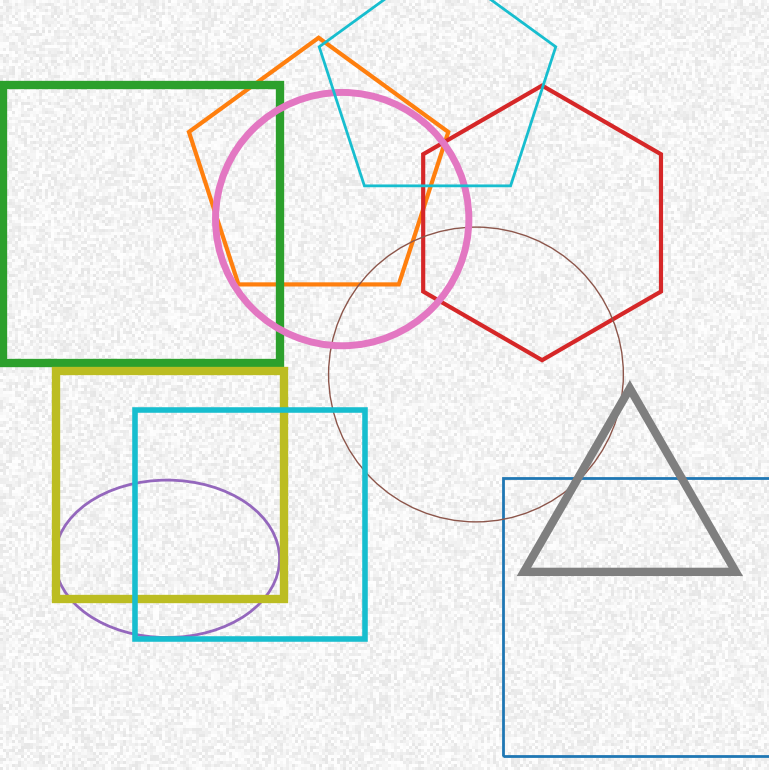[{"shape": "square", "thickness": 1, "radius": 0.9, "center": [0.834, 0.199]}, {"shape": "pentagon", "thickness": 1.5, "radius": 0.89, "center": [0.414, 0.774]}, {"shape": "square", "thickness": 3, "radius": 0.9, "center": [0.183, 0.709]}, {"shape": "hexagon", "thickness": 1.5, "radius": 0.89, "center": [0.704, 0.711]}, {"shape": "oval", "thickness": 1, "radius": 0.73, "center": [0.217, 0.274]}, {"shape": "circle", "thickness": 0.5, "radius": 0.96, "center": [0.618, 0.514]}, {"shape": "circle", "thickness": 2.5, "radius": 0.82, "center": [0.444, 0.715]}, {"shape": "triangle", "thickness": 3, "radius": 0.79, "center": [0.818, 0.337]}, {"shape": "square", "thickness": 3, "radius": 0.74, "center": [0.221, 0.37]}, {"shape": "pentagon", "thickness": 1, "radius": 0.81, "center": [0.568, 0.889]}, {"shape": "square", "thickness": 2, "radius": 0.75, "center": [0.325, 0.319]}]